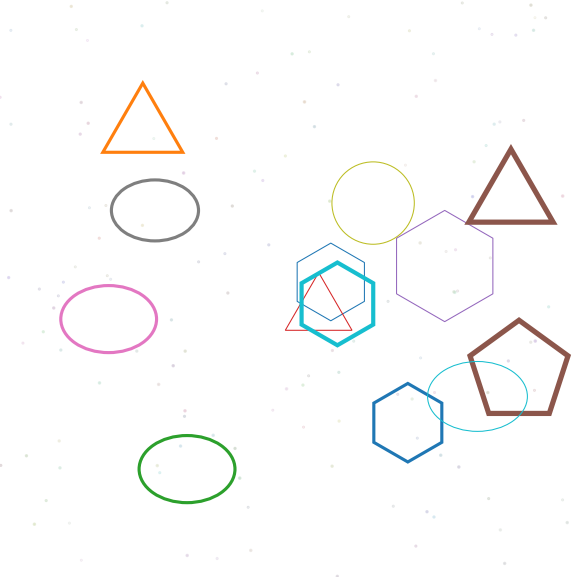[{"shape": "hexagon", "thickness": 0.5, "radius": 0.34, "center": [0.573, 0.511]}, {"shape": "hexagon", "thickness": 1.5, "radius": 0.34, "center": [0.706, 0.267]}, {"shape": "triangle", "thickness": 1.5, "radius": 0.4, "center": [0.247, 0.775]}, {"shape": "oval", "thickness": 1.5, "radius": 0.42, "center": [0.324, 0.187]}, {"shape": "triangle", "thickness": 0.5, "radius": 0.33, "center": [0.552, 0.461]}, {"shape": "hexagon", "thickness": 0.5, "radius": 0.48, "center": [0.77, 0.538]}, {"shape": "pentagon", "thickness": 2.5, "radius": 0.45, "center": [0.899, 0.355]}, {"shape": "triangle", "thickness": 2.5, "radius": 0.42, "center": [0.885, 0.657]}, {"shape": "oval", "thickness": 1.5, "radius": 0.41, "center": [0.188, 0.447]}, {"shape": "oval", "thickness": 1.5, "radius": 0.38, "center": [0.268, 0.635]}, {"shape": "circle", "thickness": 0.5, "radius": 0.36, "center": [0.646, 0.648]}, {"shape": "oval", "thickness": 0.5, "radius": 0.43, "center": [0.827, 0.313]}, {"shape": "hexagon", "thickness": 2, "radius": 0.36, "center": [0.584, 0.473]}]